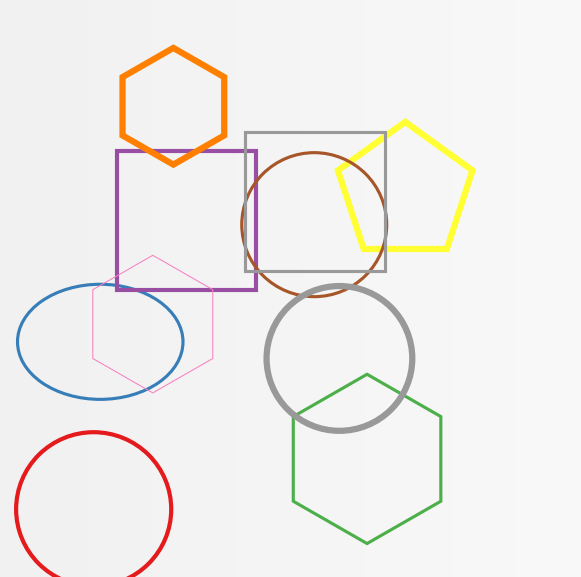[{"shape": "circle", "thickness": 2, "radius": 0.67, "center": [0.161, 0.117]}, {"shape": "oval", "thickness": 1.5, "radius": 0.71, "center": [0.172, 0.407]}, {"shape": "hexagon", "thickness": 1.5, "radius": 0.73, "center": [0.631, 0.204]}, {"shape": "square", "thickness": 2, "radius": 0.6, "center": [0.321, 0.617]}, {"shape": "hexagon", "thickness": 3, "radius": 0.51, "center": [0.298, 0.815]}, {"shape": "pentagon", "thickness": 3, "radius": 0.61, "center": [0.697, 0.666]}, {"shape": "circle", "thickness": 1.5, "radius": 0.62, "center": [0.541, 0.61]}, {"shape": "hexagon", "thickness": 0.5, "radius": 0.6, "center": [0.263, 0.438]}, {"shape": "square", "thickness": 1.5, "radius": 0.6, "center": [0.542, 0.651]}, {"shape": "circle", "thickness": 3, "radius": 0.63, "center": [0.584, 0.378]}]